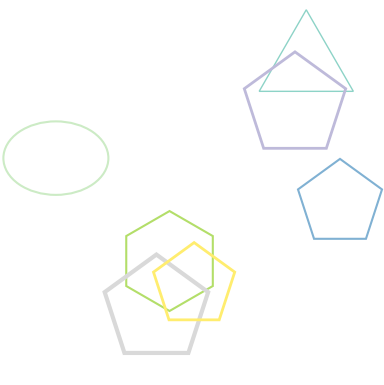[{"shape": "triangle", "thickness": 1, "radius": 0.71, "center": [0.795, 0.833]}, {"shape": "pentagon", "thickness": 2, "radius": 0.69, "center": [0.766, 0.727]}, {"shape": "pentagon", "thickness": 1.5, "radius": 0.57, "center": [0.883, 0.473]}, {"shape": "hexagon", "thickness": 1.5, "radius": 0.65, "center": [0.44, 0.322]}, {"shape": "pentagon", "thickness": 3, "radius": 0.71, "center": [0.406, 0.198]}, {"shape": "oval", "thickness": 1.5, "radius": 0.68, "center": [0.145, 0.589]}, {"shape": "pentagon", "thickness": 2, "radius": 0.55, "center": [0.504, 0.259]}]